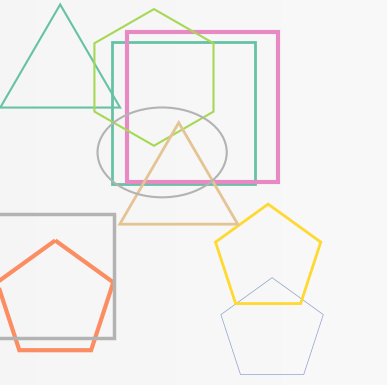[{"shape": "square", "thickness": 2, "radius": 0.92, "center": [0.473, 0.706]}, {"shape": "triangle", "thickness": 1.5, "radius": 0.89, "center": [0.155, 0.81]}, {"shape": "pentagon", "thickness": 3, "radius": 0.79, "center": [0.143, 0.218]}, {"shape": "pentagon", "thickness": 0.5, "radius": 0.69, "center": [0.702, 0.14]}, {"shape": "square", "thickness": 3, "radius": 0.98, "center": [0.524, 0.723]}, {"shape": "hexagon", "thickness": 1.5, "radius": 0.89, "center": [0.397, 0.799]}, {"shape": "pentagon", "thickness": 2, "radius": 0.71, "center": [0.692, 0.327]}, {"shape": "triangle", "thickness": 2, "radius": 0.88, "center": [0.461, 0.506]}, {"shape": "oval", "thickness": 1.5, "radius": 0.83, "center": [0.418, 0.604]}, {"shape": "square", "thickness": 2.5, "radius": 0.81, "center": [0.132, 0.284]}]